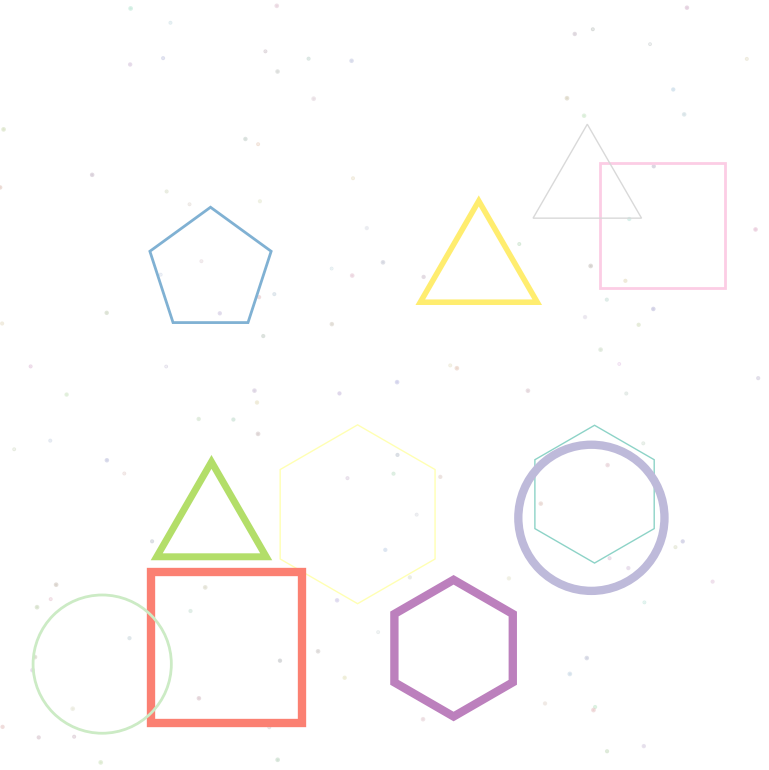[{"shape": "hexagon", "thickness": 0.5, "radius": 0.45, "center": [0.772, 0.358]}, {"shape": "hexagon", "thickness": 0.5, "radius": 0.58, "center": [0.464, 0.332]}, {"shape": "circle", "thickness": 3, "radius": 0.47, "center": [0.768, 0.328]}, {"shape": "square", "thickness": 3, "radius": 0.49, "center": [0.295, 0.159]}, {"shape": "pentagon", "thickness": 1, "radius": 0.41, "center": [0.273, 0.648]}, {"shape": "triangle", "thickness": 2.5, "radius": 0.41, "center": [0.275, 0.318]}, {"shape": "square", "thickness": 1, "radius": 0.41, "center": [0.86, 0.707]}, {"shape": "triangle", "thickness": 0.5, "radius": 0.41, "center": [0.763, 0.757]}, {"shape": "hexagon", "thickness": 3, "radius": 0.44, "center": [0.589, 0.158]}, {"shape": "circle", "thickness": 1, "radius": 0.45, "center": [0.133, 0.138]}, {"shape": "triangle", "thickness": 2, "radius": 0.44, "center": [0.622, 0.651]}]